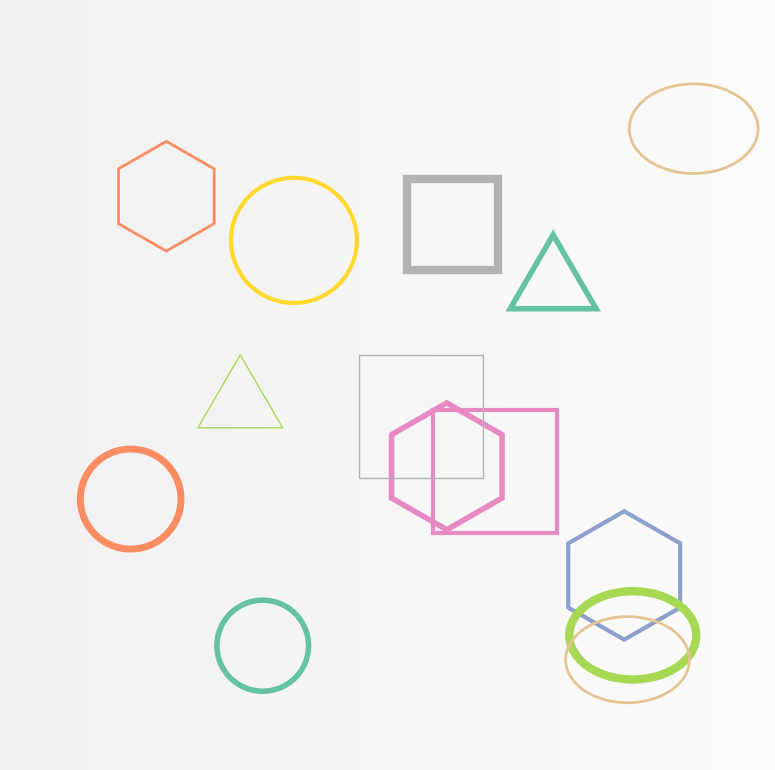[{"shape": "triangle", "thickness": 2, "radius": 0.32, "center": [0.714, 0.631]}, {"shape": "circle", "thickness": 2, "radius": 0.3, "center": [0.339, 0.161]}, {"shape": "hexagon", "thickness": 1, "radius": 0.36, "center": [0.215, 0.745]}, {"shape": "circle", "thickness": 2.5, "radius": 0.32, "center": [0.169, 0.352]}, {"shape": "hexagon", "thickness": 1.5, "radius": 0.42, "center": [0.805, 0.253]}, {"shape": "square", "thickness": 1.5, "radius": 0.4, "center": [0.638, 0.388]}, {"shape": "hexagon", "thickness": 2, "radius": 0.41, "center": [0.576, 0.394]}, {"shape": "triangle", "thickness": 0.5, "radius": 0.32, "center": [0.31, 0.476]}, {"shape": "oval", "thickness": 3, "radius": 0.41, "center": [0.816, 0.175]}, {"shape": "circle", "thickness": 1.5, "radius": 0.41, "center": [0.379, 0.688]}, {"shape": "oval", "thickness": 1, "radius": 0.42, "center": [0.895, 0.833]}, {"shape": "oval", "thickness": 1, "radius": 0.4, "center": [0.81, 0.143]}, {"shape": "square", "thickness": 3, "radius": 0.3, "center": [0.584, 0.709]}, {"shape": "square", "thickness": 0.5, "radius": 0.4, "center": [0.543, 0.459]}]